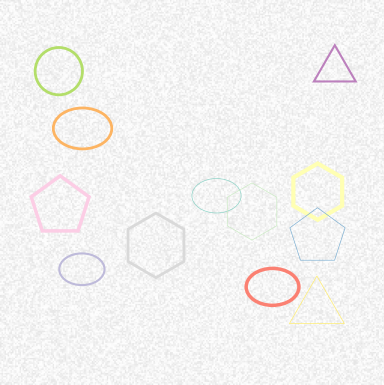[{"shape": "oval", "thickness": 0.5, "radius": 0.32, "center": [0.562, 0.492]}, {"shape": "hexagon", "thickness": 3, "radius": 0.37, "center": [0.825, 0.502]}, {"shape": "oval", "thickness": 1.5, "radius": 0.29, "center": [0.213, 0.301]}, {"shape": "oval", "thickness": 2.5, "radius": 0.34, "center": [0.708, 0.255]}, {"shape": "pentagon", "thickness": 0.5, "radius": 0.38, "center": [0.825, 0.385]}, {"shape": "oval", "thickness": 2, "radius": 0.38, "center": [0.214, 0.666]}, {"shape": "circle", "thickness": 2, "radius": 0.31, "center": [0.153, 0.815]}, {"shape": "pentagon", "thickness": 2.5, "radius": 0.4, "center": [0.156, 0.464]}, {"shape": "hexagon", "thickness": 2, "radius": 0.42, "center": [0.405, 0.363]}, {"shape": "triangle", "thickness": 1.5, "radius": 0.31, "center": [0.87, 0.82]}, {"shape": "hexagon", "thickness": 0.5, "radius": 0.37, "center": [0.655, 0.451]}, {"shape": "triangle", "thickness": 0.5, "radius": 0.41, "center": [0.823, 0.201]}]